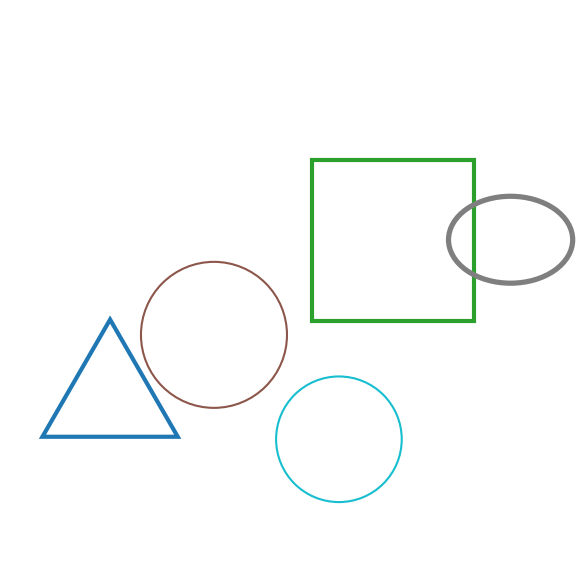[{"shape": "triangle", "thickness": 2, "radius": 0.68, "center": [0.191, 0.31]}, {"shape": "square", "thickness": 2, "radius": 0.7, "center": [0.681, 0.582]}, {"shape": "circle", "thickness": 1, "radius": 0.63, "center": [0.371, 0.419]}, {"shape": "oval", "thickness": 2.5, "radius": 0.54, "center": [0.884, 0.584]}, {"shape": "circle", "thickness": 1, "radius": 0.54, "center": [0.587, 0.239]}]